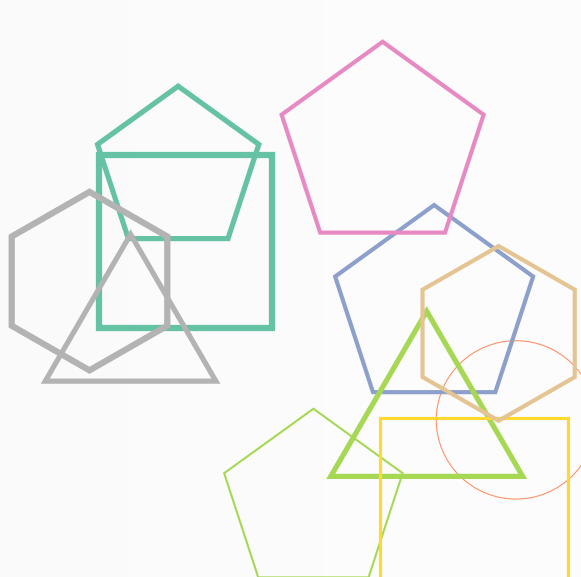[{"shape": "pentagon", "thickness": 2.5, "radius": 0.73, "center": [0.307, 0.704]}, {"shape": "square", "thickness": 3, "radius": 0.75, "center": [0.319, 0.581]}, {"shape": "circle", "thickness": 0.5, "radius": 0.69, "center": [0.888, 0.272]}, {"shape": "pentagon", "thickness": 2, "radius": 0.9, "center": [0.747, 0.465]}, {"shape": "pentagon", "thickness": 2, "radius": 0.91, "center": [0.658, 0.744]}, {"shape": "triangle", "thickness": 2.5, "radius": 0.95, "center": [0.734, 0.27]}, {"shape": "pentagon", "thickness": 1, "radius": 0.81, "center": [0.539, 0.13]}, {"shape": "square", "thickness": 1.5, "radius": 0.81, "center": [0.815, 0.113]}, {"shape": "hexagon", "thickness": 2, "radius": 0.76, "center": [0.858, 0.422]}, {"shape": "triangle", "thickness": 2.5, "radius": 0.85, "center": [0.225, 0.424]}, {"shape": "hexagon", "thickness": 3, "radius": 0.77, "center": [0.154, 0.512]}]